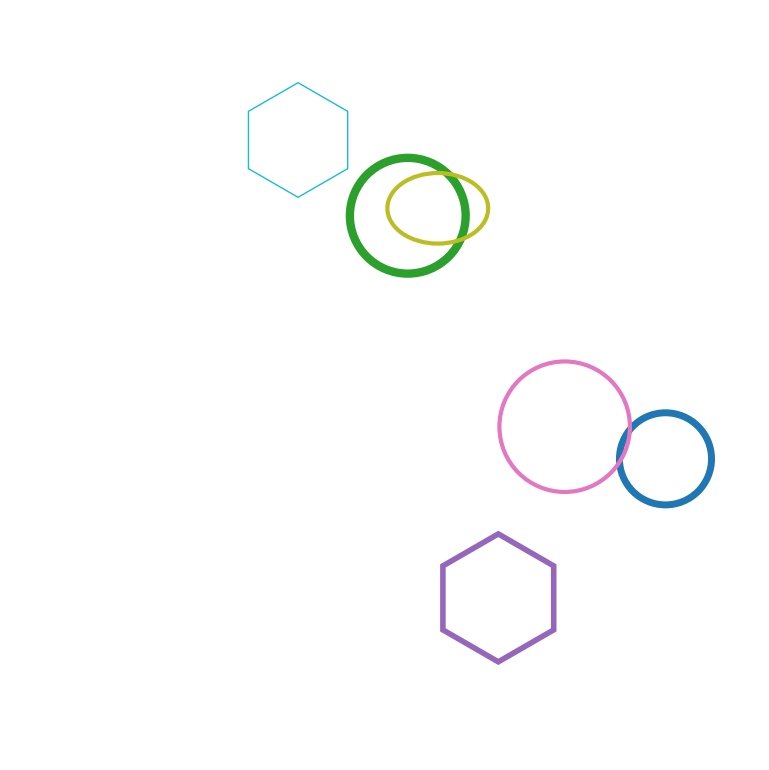[{"shape": "circle", "thickness": 2.5, "radius": 0.3, "center": [0.864, 0.404]}, {"shape": "circle", "thickness": 3, "radius": 0.38, "center": [0.53, 0.72]}, {"shape": "hexagon", "thickness": 2, "radius": 0.42, "center": [0.647, 0.224]}, {"shape": "circle", "thickness": 1.5, "radius": 0.42, "center": [0.733, 0.446]}, {"shape": "oval", "thickness": 1.5, "radius": 0.33, "center": [0.569, 0.729]}, {"shape": "hexagon", "thickness": 0.5, "radius": 0.37, "center": [0.387, 0.818]}]